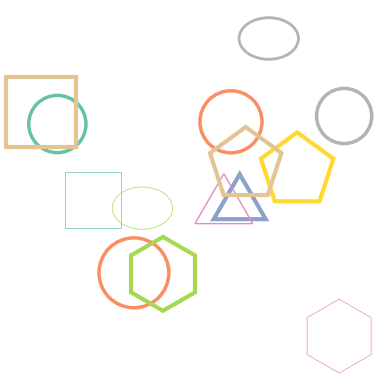[{"shape": "circle", "thickness": 2.5, "radius": 0.37, "center": [0.149, 0.678]}, {"shape": "square", "thickness": 0.5, "radius": 0.36, "center": [0.242, 0.482]}, {"shape": "circle", "thickness": 2.5, "radius": 0.4, "center": [0.6, 0.684]}, {"shape": "circle", "thickness": 2.5, "radius": 0.45, "center": [0.348, 0.291]}, {"shape": "triangle", "thickness": 3, "radius": 0.39, "center": [0.623, 0.47]}, {"shape": "hexagon", "thickness": 0.5, "radius": 0.48, "center": [0.881, 0.127]}, {"shape": "triangle", "thickness": 1, "radius": 0.43, "center": [0.581, 0.462]}, {"shape": "oval", "thickness": 0.5, "radius": 0.39, "center": [0.37, 0.459]}, {"shape": "hexagon", "thickness": 3, "radius": 0.48, "center": [0.423, 0.289]}, {"shape": "pentagon", "thickness": 3, "radius": 0.49, "center": [0.772, 0.557]}, {"shape": "square", "thickness": 3, "radius": 0.45, "center": [0.107, 0.709]}, {"shape": "pentagon", "thickness": 3, "radius": 0.49, "center": [0.638, 0.572]}, {"shape": "oval", "thickness": 2, "radius": 0.39, "center": [0.698, 0.9]}, {"shape": "circle", "thickness": 2.5, "radius": 0.36, "center": [0.894, 0.699]}]